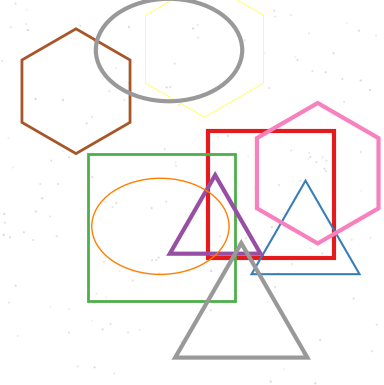[{"shape": "square", "thickness": 3, "radius": 0.82, "center": [0.703, 0.495]}, {"shape": "triangle", "thickness": 1.5, "radius": 0.81, "center": [0.794, 0.369]}, {"shape": "square", "thickness": 2, "radius": 0.96, "center": [0.419, 0.409]}, {"shape": "triangle", "thickness": 3, "radius": 0.68, "center": [0.559, 0.409]}, {"shape": "oval", "thickness": 1, "radius": 0.89, "center": [0.417, 0.412]}, {"shape": "hexagon", "thickness": 0.5, "radius": 0.88, "center": [0.531, 0.872]}, {"shape": "hexagon", "thickness": 2, "radius": 0.81, "center": [0.197, 0.763]}, {"shape": "hexagon", "thickness": 3, "radius": 0.91, "center": [0.825, 0.55]}, {"shape": "triangle", "thickness": 3, "radius": 0.99, "center": [0.627, 0.17]}, {"shape": "oval", "thickness": 3, "radius": 0.95, "center": [0.439, 0.87]}]